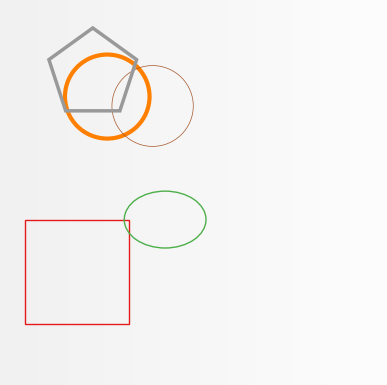[{"shape": "square", "thickness": 1, "radius": 0.68, "center": [0.199, 0.294]}, {"shape": "oval", "thickness": 1, "radius": 0.53, "center": [0.426, 0.43]}, {"shape": "circle", "thickness": 3, "radius": 0.55, "center": [0.277, 0.749]}, {"shape": "circle", "thickness": 0.5, "radius": 0.52, "center": [0.394, 0.725]}, {"shape": "pentagon", "thickness": 2.5, "radius": 0.59, "center": [0.239, 0.808]}]